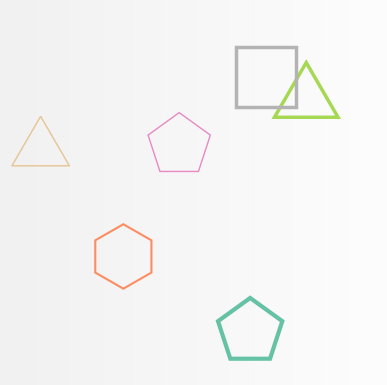[{"shape": "pentagon", "thickness": 3, "radius": 0.44, "center": [0.646, 0.139]}, {"shape": "hexagon", "thickness": 1.5, "radius": 0.42, "center": [0.318, 0.334]}, {"shape": "pentagon", "thickness": 1, "radius": 0.42, "center": [0.462, 0.623]}, {"shape": "triangle", "thickness": 2.5, "radius": 0.47, "center": [0.79, 0.743]}, {"shape": "triangle", "thickness": 1, "radius": 0.43, "center": [0.105, 0.612]}, {"shape": "square", "thickness": 2.5, "radius": 0.39, "center": [0.686, 0.8]}]